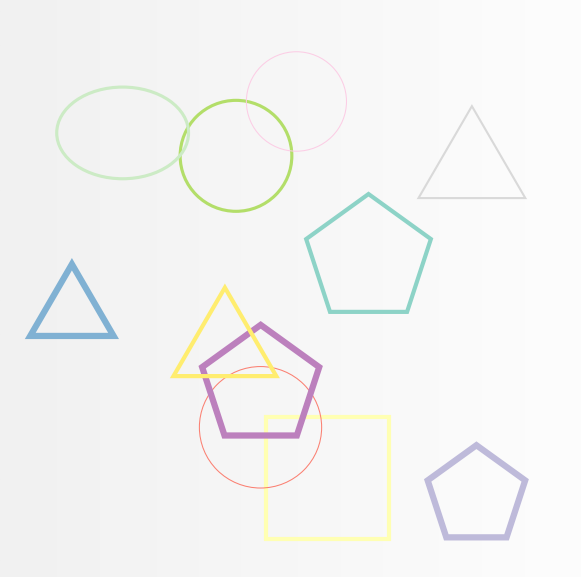[{"shape": "pentagon", "thickness": 2, "radius": 0.56, "center": [0.634, 0.55]}, {"shape": "square", "thickness": 2, "radius": 0.53, "center": [0.564, 0.171]}, {"shape": "pentagon", "thickness": 3, "radius": 0.44, "center": [0.82, 0.14]}, {"shape": "circle", "thickness": 0.5, "radius": 0.53, "center": [0.448, 0.259]}, {"shape": "triangle", "thickness": 3, "radius": 0.41, "center": [0.124, 0.459]}, {"shape": "circle", "thickness": 1.5, "radius": 0.48, "center": [0.406, 0.729]}, {"shape": "circle", "thickness": 0.5, "radius": 0.43, "center": [0.51, 0.823]}, {"shape": "triangle", "thickness": 1, "radius": 0.53, "center": [0.812, 0.709]}, {"shape": "pentagon", "thickness": 3, "radius": 0.53, "center": [0.448, 0.331]}, {"shape": "oval", "thickness": 1.5, "radius": 0.57, "center": [0.211, 0.769]}, {"shape": "triangle", "thickness": 2, "radius": 0.51, "center": [0.387, 0.399]}]